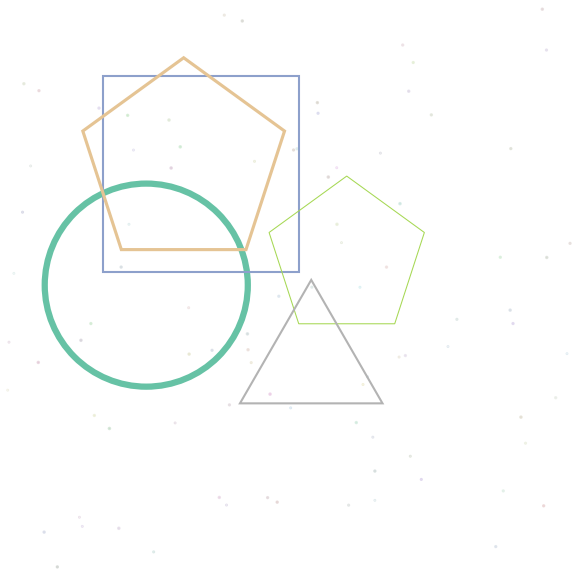[{"shape": "circle", "thickness": 3, "radius": 0.88, "center": [0.253, 0.505]}, {"shape": "square", "thickness": 1, "radius": 0.85, "center": [0.348, 0.698]}, {"shape": "pentagon", "thickness": 0.5, "radius": 0.71, "center": [0.6, 0.553]}, {"shape": "pentagon", "thickness": 1.5, "radius": 0.92, "center": [0.318, 0.715]}, {"shape": "triangle", "thickness": 1, "radius": 0.71, "center": [0.539, 0.372]}]